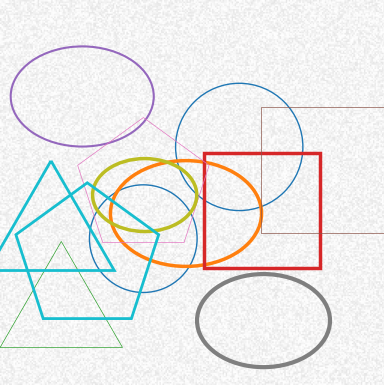[{"shape": "circle", "thickness": 1, "radius": 0.7, "center": [0.372, 0.38]}, {"shape": "circle", "thickness": 1, "radius": 0.83, "center": [0.621, 0.618]}, {"shape": "oval", "thickness": 2.5, "radius": 0.98, "center": [0.483, 0.445]}, {"shape": "triangle", "thickness": 0.5, "radius": 0.92, "center": [0.159, 0.189]}, {"shape": "square", "thickness": 2.5, "radius": 0.75, "center": [0.68, 0.454]}, {"shape": "oval", "thickness": 1.5, "radius": 0.93, "center": [0.214, 0.749]}, {"shape": "square", "thickness": 0.5, "radius": 0.82, "center": [0.843, 0.558]}, {"shape": "pentagon", "thickness": 0.5, "radius": 0.9, "center": [0.372, 0.515]}, {"shape": "oval", "thickness": 3, "radius": 0.86, "center": [0.684, 0.167]}, {"shape": "oval", "thickness": 2.5, "radius": 0.68, "center": [0.376, 0.493]}, {"shape": "triangle", "thickness": 2, "radius": 0.95, "center": [0.132, 0.392]}, {"shape": "pentagon", "thickness": 2, "radius": 0.97, "center": [0.227, 0.33]}]